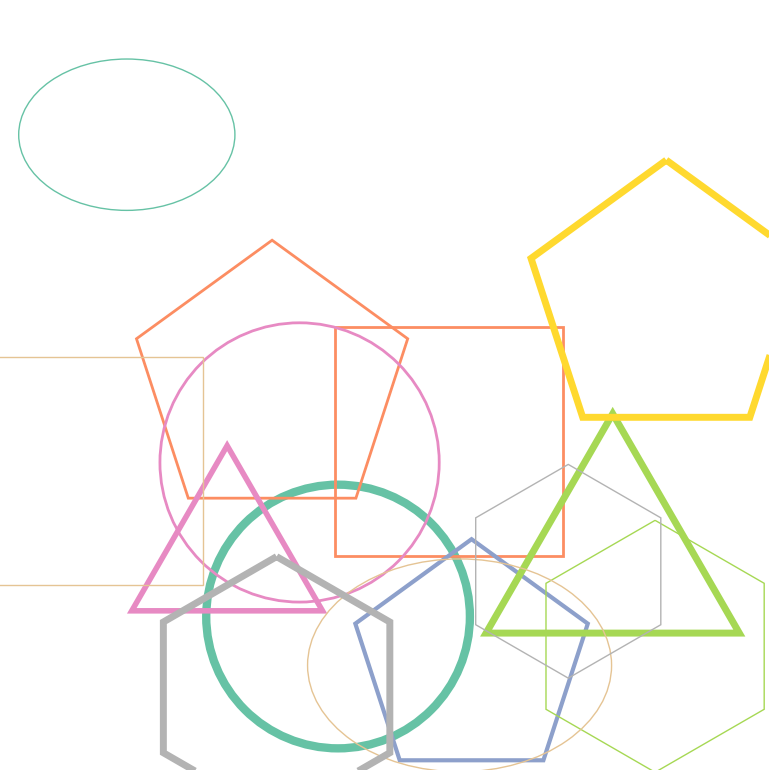[{"shape": "oval", "thickness": 0.5, "radius": 0.7, "center": [0.165, 0.825]}, {"shape": "circle", "thickness": 3, "radius": 0.86, "center": [0.439, 0.199]}, {"shape": "square", "thickness": 1, "radius": 0.74, "center": [0.583, 0.427]}, {"shape": "pentagon", "thickness": 1, "radius": 0.93, "center": [0.353, 0.503]}, {"shape": "pentagon", "thickness": 1.5, "radius": 0.79, "center": [0.612, 0.141]}, {"shape": "triangle", "thickness": 2, "radius": 0.72, "center": [0.295, 0.278]}, {"shape": "circle", "thickness": 1, "radius": 0.91, "center": [0.389, 0.399]}, {"shape": "hexagon", "thickness": 0.5, "radius": 0.82, "center": [0.851, 0.161]}, {"shape": "triangle", "thickness": 2.5, "radius": 0.95, "center": [0.796, 0.273]}, {"shape": "pentagon", "thickness": 2.5, "radius": 0.92, "center": [0.865, 0.607]}, {"shape": "square", "thickness": 0.5, "radius": 0.74, "center": [0.116, 0.388]}, {"shape": "oval", "thickness": 0.5, "radius": 0.99, "center": [0.597, 0.136]}, {"shape": "hexagon", "thickness": 0.5, "radius": 0.69, "center": [0.738, 0.258]}, {"shape": "hexagon", "thickness": 2.5, "radius": 0.85, "center": [0.359, 0.107]}]